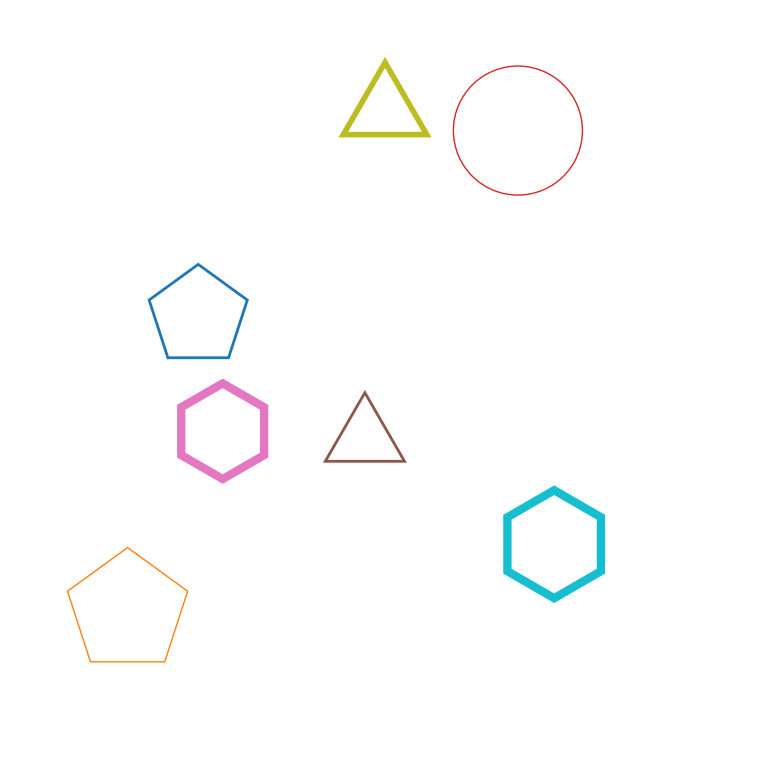[{"shape": "pentagon", "thickness": 1, "radius": 0.34, "center": [0.257, 0.59]}, {"shape": "pentagon", "thickness": 0.5, "radius": 0.41, "center": [0.166, 0.207]}, {"shape": "circle", "thickness": 0.5, "radius": 0.42, "center": [0.673, 0.83]}, {"shape": "triangle", "thickness": 1, "radius": 0.3, "center": [0.474, 0.431]}, {"shape": "hexagon", "thickness": 3, "radius": 0.31, "center": [0.289, 0.44]}, {"shape": "triangle", "thickness": 2, "radius": 0.31, "center": [0.5, 0.856]}, {"shape": "hexagon", "thickness": 3, "radius": 0.35, "center": [0.72, 0.293]}]